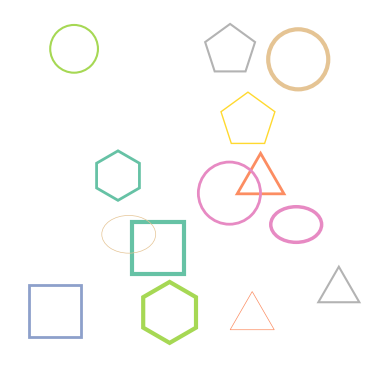[{"shape": "hexagon", "thickness": 2, "radius": 0.32, "center": [0.307, 0.544]}, {"shape": "square", "thickness": 3, "radius": 0.34, "center": [0.41, 0.356]}, {"shape": "triangle", "thickness": 2, "radius": 0.35, "center": [0.677, 0.532]}, {"shape": "triangle", "thickness": 0.5, "radius": 0.33, "center": [0.655, 0.177]}, {"shape": "square", "thickness": 2, "radius": 0.33, "center": [0.143, 0.192]}, {"shape": "circle", "thickness": 2, "radius": 0.4, "center": [0.596, 0.498]}, {"shape": "oval", "thickness": 2.5, "radius": 0.33, "center": [0.769, 0.417]}, {"shape": "circle", "thickness": 1.5, "radius": 0.31, "center": [0.192, 0.873]}, {"shape": "hexagon", "thickness": 3, "radius": 0.4, "center": [0.441, 0.189]}, {"shape": "pentagon", "thickness": 1, "radius": 0.37, "center": [0.644, 0.687]}, {"shape": "circle", "thickness": 3, "radius": 0.39, "center": [0.775, 0.846]}, {"shape": "oval", "thickness": 0.5, "radius": 0.35, "center": [0.334, 0.391]}, {"shape": "pentagon", "thickness": 1.5, "radius": 0.34, "center": [0.598, 0.87]}, {"shape": "triangle", "thickness": 1.5, "radius": 0.31, "center": [0.88, 0.246]}]